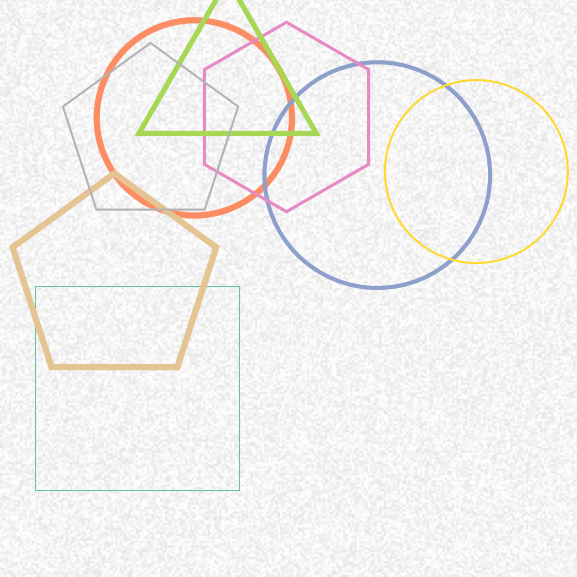[{"shape": "square", "thickness": 0.5, "radius": 0.89, "center": [0.237, 0.327]}, {"shape": "circle", "thickness": 3, "radius": 0.85, "center": [0.337, 0.795]}, {"shape": "circle", "thickness": 2, "radius": 0.98, "center": [0.653, 0.696]}, {"shape": "hexagon", "thickness": 1.5, "radius": 0.82, "center": [0.496, 0.797]}, {"shape": "triangle", "thickness": 2.5, "radius": 0.89, "center": [0.394, 0.857]}, {"shape": "circle", "thickness": 1, "radius": 0.79, "center": [0.825, 0.702]}, {"shape": "pentagon", "thickness": 3, "radius": 0.93, "center": [0.198, 0.514]}, {"shape": "pentagon", "thickness": 1, "radius": 0.8, "center": [0.261, 0.765]}]